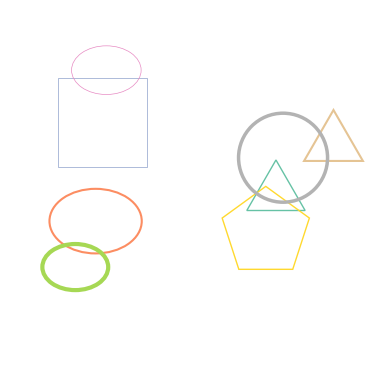[{"shape": "triangle", "thickness": 1, "radius": 0.44, "center": [0.717, 0.497]}, {"shape": "oval", "thickness": 1.5, "radius": 0.6, "center": [0.248, 0.426]}, {"shape": "square", "thickness": 0.5, "radius": 0.57, "center": [0.266, 0.682]}, {"shape": "oval", "thickness": 0.5, "radius": 0.45, "center": [0.276, 0.818]}, {"shape": "oval", "thickness": 3, "radius": 0.43, "center": [0.196, 0.306]}, {"shape": "pentagon", "thickness": 1, "radius": 0.6, "center": [0.69, 0.397]}, {"shape": "triangle", "thickness": 1.5, "radius": 0.44, "center": [0.866, 0.626]}, {"shape": "circle", "thickness": 2.5, "radius": 0.58, "center": [0.735, 0.59]}]